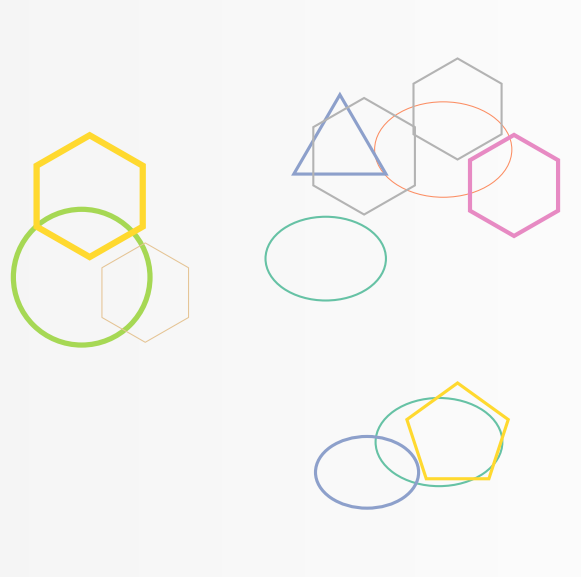[{"shape": "oval", "thickness": 1, "radius": 0.52, "center": [0.56, 0.551]}, {"shape": "oval", "thickness": 1, "radius": 0.55, "center": [0.755, 0.234]}, {"shape": "oval", "thickness": 0.5, "radius": 0.59, "center": [0.763, 0.74]}, {"shape": "oval", "thickness": 1.5, "radius": 0.44, "center": [0.631, 0.181]}, {"shape": "triangle", "thickness": 1.5, "radius": 0.46, "center": [0.585, 0.744]}, {"shape": "hexagon", "thickness": 2, "radius": 0.44, "center": [0.884, 0.678]}, {"shape": "circle", "thickness": 2.5, "radius": 0.59, "center": [0.141, 0.519]}, {"shape": "pentagon", "thickness": 1.5, "radius": 0.46, "center": [0.787, 0.244]}, {"shape": "hexagon", "thickness": 3, "radius": 0.53, "center": [0.154, 0.659]}, {"shape": "hexagon", "thickness": 0.5, "radius": 0.43, "center": [0.25, 0.492]}, {"shape": "hexagon", "thickness": 1, "radius": 0.44, "center": [0.787, 0.81]}, {"shape": "hexagon", "thickness": 1, "radius": 0.5, "center": [0.626, 0.729]}]